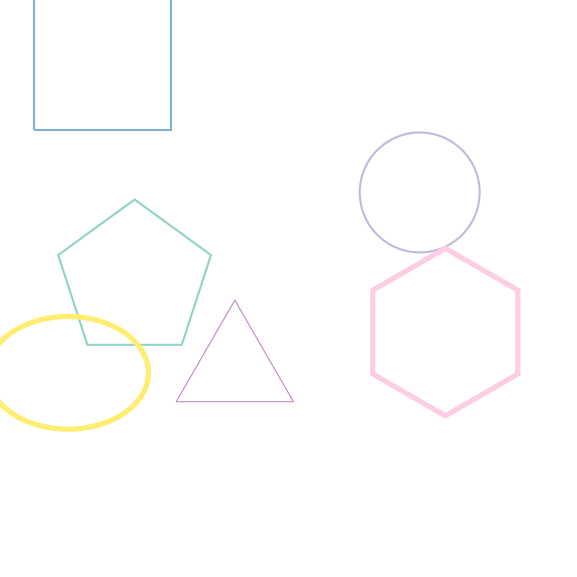[{"shape": "pentagon", "thickness": 1, "radius": 0.7, "center": [0.233, 0.515]}, {"shape": "circle", "thickness": 1, "radius": 0.52, "center": [0.727, 0.666]}, {"shape": "square", "thickness": 1, "radius": 0.59, "center": [0.177, 0.892]}, {"shape": "hexagon", "thickness": 2.5, "radius": 0.73, "center": [0.771, 0.424]}, {"shape": "triangle", "thickness": 0.5, "radius": 0.59, "center": [0.407, 0.362]}, {"shape": "oval", "thickness": 2.5, "radius": 0.7, "center": [0.118, 0.354]}]